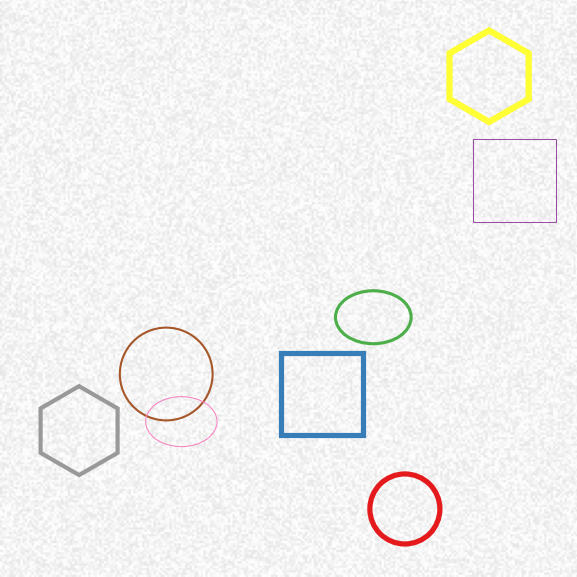[{"shape": "circle", "thickness": 2.5, "radius": 0.3, "center": [0.701, 0.118]}, {"shape": "square", "thickness": 2.5, "radius": 0.36, "center": [0.557, 0.317]}, {"shape": "oval", "thickness": 1.5, "radius": 0.33, "center": [0.646, 0.45]}, {"shape": "square", "thickness": 0.5, "radius": 0.36, "center": [0.891, 0.686]}, {"shape": "hexagon", "thickness": 3, "radius": 0.4, "center": [0.847, 0.867]}, {"shape": "circle", "thickness": 1, "radius": 0.4, "center": [0.288, 0.351]}, {"shape": "oval", "thickness": 0.5, "radius": 0.31, "center": [0.314, 0.269]}, {"shape": "hexagon", "thickness": 2, "radius": 0.38, "center": [0.137, 0.253]}]